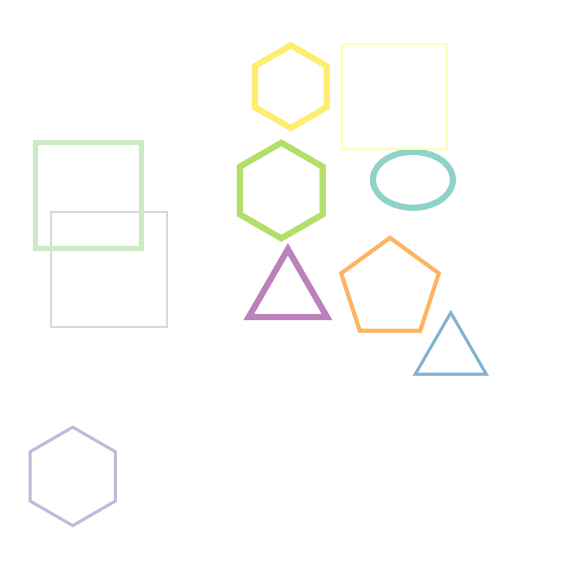[{"shape": "oval", "thickness": 3, "radius": 0.35, "center": [0.715, 0.688]}, {"shape": "square", "thickness": 1, "radius": 0.45, "center": [0.684, 0.832]}, {"shape": "hexagon", "thickness": 1.5, "radius": 0.43, "center": [0.126, 0.174]}, {"shape": "triangle", "thickness": 1.5, "radius": 0.36, "center": [0.781, 0.387]}, {"shape": "pentagon", "thickness": 2, "radius": 0.44, "center": [0.675, 0.498]}, {"shape": "hexagon", "thickness": 3, "radius": 0.41, "center": [0.487, 0.669]}, {"shape": "square", "thickness": 1, "radius": 0.5, "center": [0.188, 0.532]}, {"shape": "triangle", "thickness": 3, "radius": 0.39, "center": [0.499, 0.489]}, {"shape": "square", "thickness": 2.5, "radius": 0.46, "center": [0.152, 0.661]}, {"shape": "hexagon", "thickness": 3, "radius": 0.36, "center": [0.504, 0.849]}]